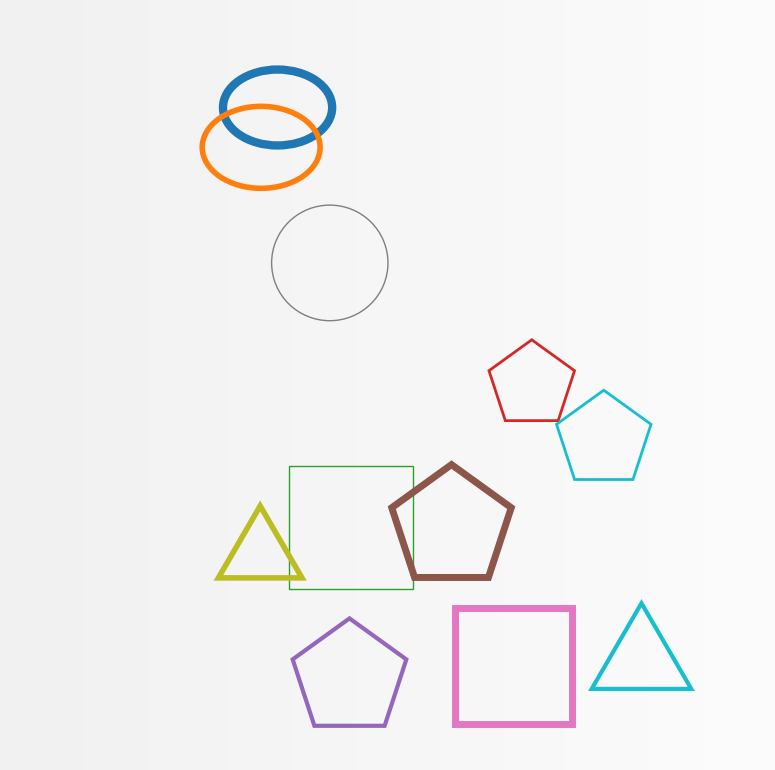[{"shape": "oval", "thickness": 3, "radius": 0.35, "center": [0.358, 0.86]}, {"shape": "oval", "thickness": 2, "radius": 0.38, "center": [0.337, 0.809]}, {"shape": "square", "thickness": 0.5, "radius": 0.4, "center": [0.453, 0.315]}, {"shape": "pentagon", "thickness": 1, "radius": 0.29, "center": [0.686, 0.501]}, {"shape": "pentagon", "thickness": 1.5, "radius": 0.39, "center": [0.451, 0.12]}, {"shape": "pentagon", "thickness": 2.5, "radius": 0.41, "center": [0.583, 0.316]}, {"shape": "square", "thickness": 2.5, "radius": 0.38, "center": [0.663, 0.135]}, {"shape": "circle", "thickness": 0.5, "radius": 0.38, "center": [0.426, 0.659]}, {"shape": "triangle", "thickness": 2, "radius": 0.31, "center": [0.336, 0.281]}, {"shape": "triangle", "thickness": 1.5, "radius": 0.37, "center": [0.828, 0.142]}, {"shape": "pentagon", "thickness": 1, "radius": 0.32, "center": [0.779, 0.429]}]